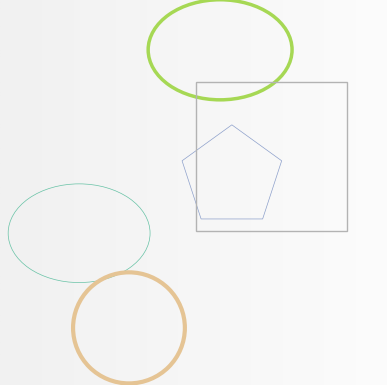[{"shape": "oval", "thickness": 0.5, "radius": 0.92, "center": [0.204, 0.394]}, {"shape": "pentagon", "thickness": 0.5, "radius": 0.68, "center": [0.598, 0.541]}, {"shape": "oval", "thickness": 2.5, "radius": 0.93, "center": [0.568, 0.871]}, {"shape": "circle", "thickness": 3, "radius": 0.72, "center": [0.333, 0.148]}, {"shape": "square", "thickness": 1, "radius": 0.97, "center": [0.7, 0.593]}]